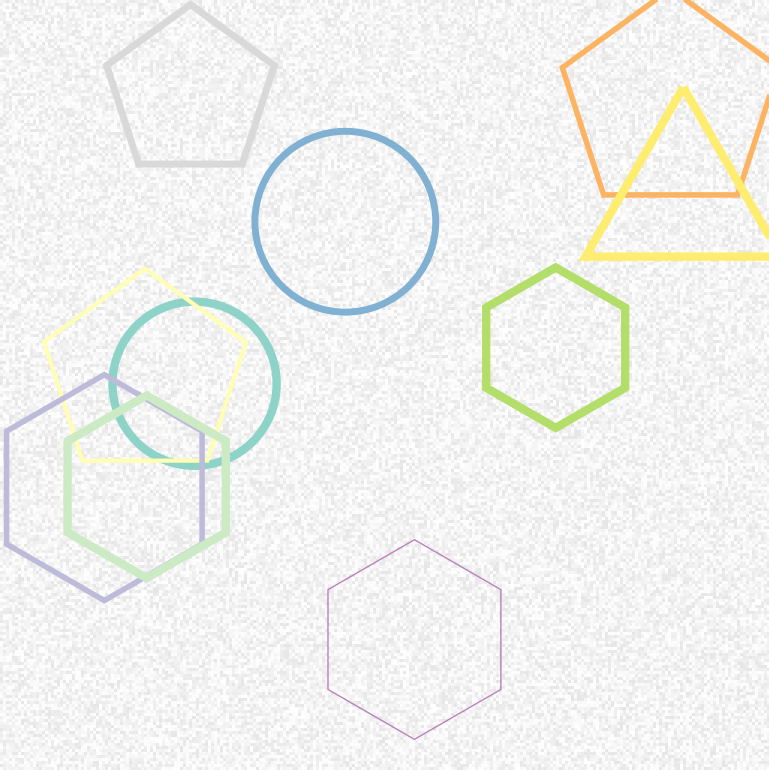[{"shape": "circle", "thickness": 3, "radius": 0.53, "center": [0.253, 0.502]}, {"shape": "pentagon", "thickness": 1.5, "radius": 0.69, "center": [0.188, 0.513]}, {"shape": "hexagon", "thickness": 2, "radius": 0.73, "center": [0.135, 0.367]}, {"shape": "circle", "thickness": 2.5, "radius": 0.59, "center": [0.448, 0.712]}, {"shape": "pentagon", "thickness": 2, "radius": 0.74, "center": [0.871, 0.866]}, {"shape": "hexagon", "thickness": 3, "radius": 0.52, "center": [0.722, 0.548]}, {"shape": "pentagon", "thickness": 2.5, "radius": 0.57, "center": [0.247, 0.88]}, {"shape": "hexagon", "thickness": 0.5, "radius": 0.65, "center": [0.538, 0.169]}, {"shape": "hexagon", "thickness": 3, "radius": 0.59, "center": [0.191, 0.368]}, {"shape": "triangle", "thickness": 3, "radius": 0.73, "center": [0.887, 0.74]}]